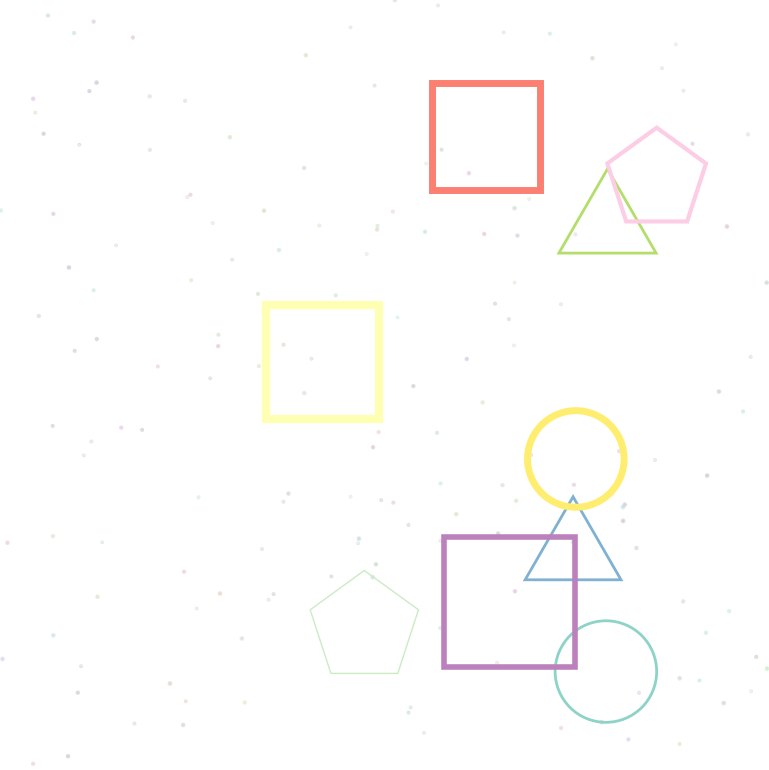[{"shape": "circle", "thickness": 1, "radius": 0.33, "center": [0.787, 0.128]}, {"shape": "square", "thickness": 3, "radius": 0.37, "center": [0.419, 0.53]}, {"shape": "square", "thickness": 2.5, "radius": 0.35, "center": [0.631, 0.823]}, {"shape": "triangle", "thickness": 1, "radius": 0.36, "center": [0.744, 0.283]}, {"shape": "triangle", "thickness": 1, "radius": 0.36, "center": [0.789, 0.708]}, {"shape": "pentagon", "thickness": 1.5, "radius": 0.34, "center": [0.853, 0.767]}, {"shape": "square", "thickness": 2, "radius": 0.42, "center": [0.662, 0.218]}, {"shape": "pentagon", "thickness": 0.5, "radius": 0.37, "center": [0.473, 0.185]}, {"shape": "circle", "thickness": 2.5, "radius": 0.31, "center": [0.748, 0.404]}]